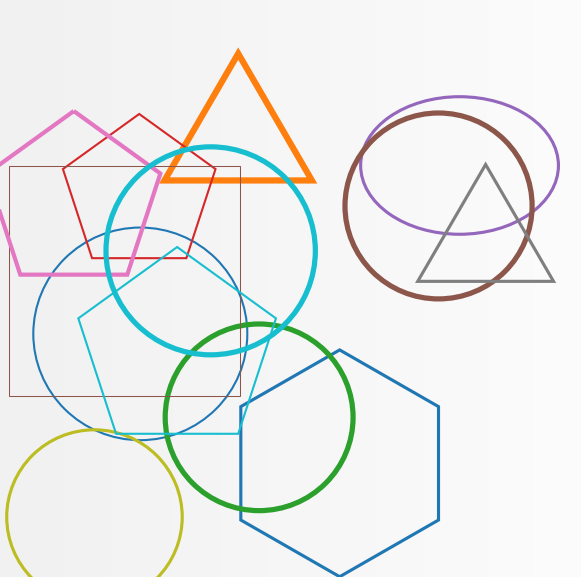[{"shape": "circle", "thickness": 1, "radius": 0.92, "center": [0.241, 0.421]}, {"shape": "hexagon", "thickness": 1.5, "radius": 0.98, "center": [0.584, 0.197]}, {"shape": "triangle", "thickness": 3, "radius": 0.73, "center": [0.41, 0.76]}, {"shape": "circle", "thickness": 2.5, "radius": 0.81, "center": [0.446, 0.277]}, {"shape": "pentagon", "thickness": 1, "radius": 0.69, "center": [0.24, 0.664]}, {"shape": "oval", "thickness": 1.5, "radius": 0.85, "center": [0.791, 0.713]}, {"shape": "square", "thickness": 0.5, "radius": 0.99, "center": [0.214, 0.512]}, {"shape": "circle", "thickness": 2.5, "radius": 0.8, "center": [0.754, 0.643]}, {"shape": "pentagon", "thickness": 2, "radius": 0.78, "center": [0.127, 0.65]}, {"shape": "triangle", "thickness": 1.5, "radius": 0.67, "center": [0.835, 0.579]}, {"shape": "circle", "thickness": 1.5, "radius": 0.75, "center": [0.163, 0.104]}, {"shape": "pentagon", "thickness": 1, "radius": 0.89, "center": [0.305, 0.393]}, {"shape": "circle", "thickness": 2.5, "radius": 0.9, "center": [0.362, 0.565]}]